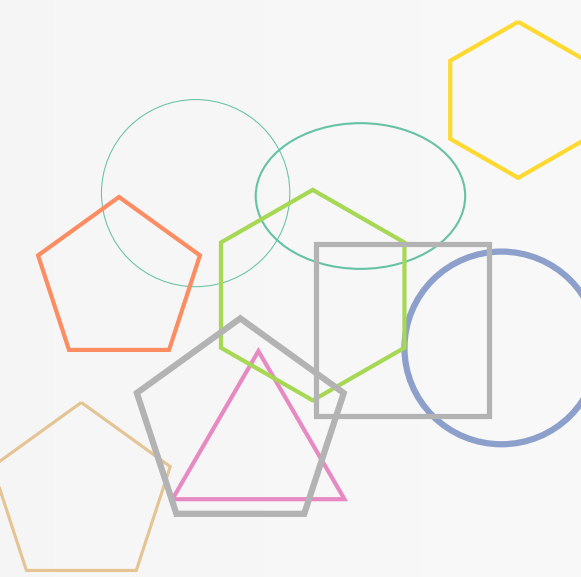[{"shape": "oval", "thickness": 1, "radius": 0.9, "center": [0.62, 0.66]}, {"shape": "circle", "thickness": 0.5, "radius": 0.81, "center": [0.337, 0.665]}, {"shape": "pentagon", "thickness": 2, "radius": 0.73, "center": [0.205, 0.512]}, {"shape": "circle", "thickness": 3, "radius": 0.83, "center": [0.863, 0.397]}, {"shape": "triangle", "thickness": 2, "radius": 0.85, "center": [0.445, 0.22]}, {"shape": "hexagon", "thickness": 2, "radius": 0.91, "center": [0.538, 0.488]}, {"shape": "hexagon", "thickness": 2, "radius": 0.68, "center": [0.892, 0.826]}, {"shape": "pentagon", "thickness": 1.5, "radius": 0.8, "center": [0.14, 0.141]}, {"shape": "pentagon", "thickness": 3, "radius": 0.94, "center": [0.413, 0.261]}, {"shape": "square", "thickness": 2.5, "radius": 0.74, "center": [0.692, 0.428]}]